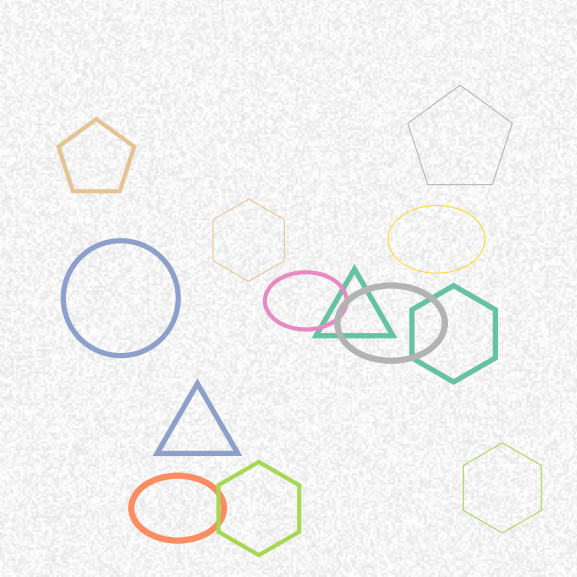[{"shape": "triangle", "thickness": 2.5, "radius": 0.38, "center": [0.614, 0.456]}, {"shape": "hexagon", "thickness": 2.5, "radius": 0.42, "center": [0.786, 0.421]}, {"shape": "oval", "thickness": 3, "radius": 0.4, "center": [0.308, 0.119]}, {"shape": "triangle", "thickness": 2.5, "radius": 0.4, "center": [0.342, 0.254]}, {"shape": "circle", "thickness": 2.5, "radius": 0.5, "center": [0.209, 0.483]}, {"shape": "oval", "thickness": 2, "radius": 0.35, "center": [0.529, 0.478]}, {"shape": "hexagon", "thickness": 0.5, "radius": 0.39, "center": [0.87, 0.154]}, {"shape": "hexagon", "thickness": 2, "radius": 0.4, "center": [0.448, 0.119]}, {"shape": "oval", "thickness": 0.5, "radius": 0.42, "center": [0.756, 0.585]}, {"shape": "hexagon", "thickness": 0.5, "radius": 0.36, "center": [0.431, 0.583]}, {"shape": "pentagon", "thickness": 2, "radius": 0.35, "center": [0.167, 0.724]}, {"shape": "pentagon", "thickness": 0.5, "radius": 0.48, "center": [0.797, 0.756]}, {"shape": "oval", "thickness": 3, "radius": 0.47, "center": [0.677, 0.44]}]